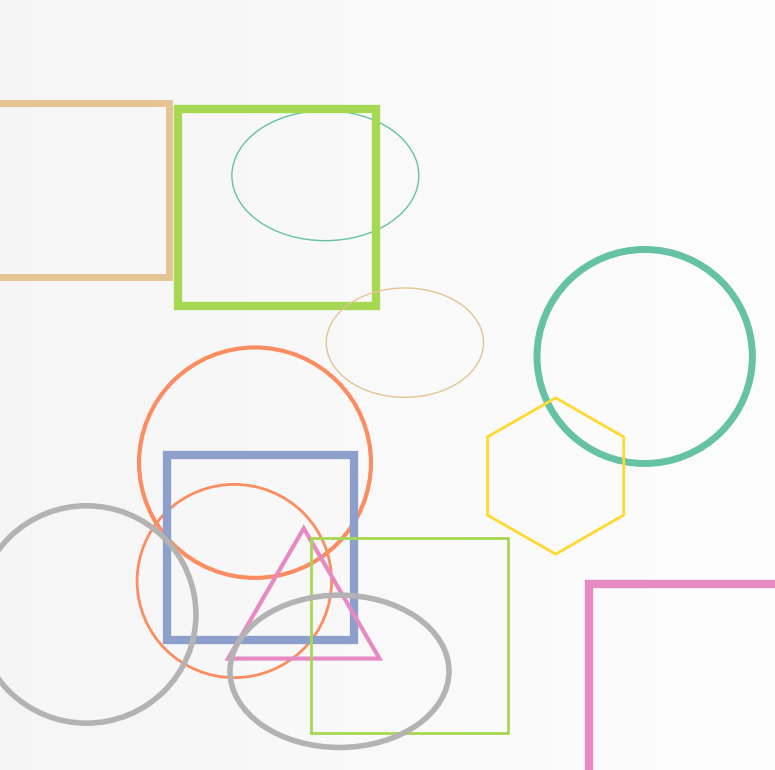[{"shape": "oval", "thickness": 0.5, "radius": 0.6, "center": [0.42, 0.772]}, {"shape": "circle", "thickness": 2.5, "radius": 0.69, "center": [0.832, 0.537]}, {"shape": "circle", "thickness": 1, "radius": 0.63, "center": [0.302, 0.245]}, {"shape": "circle", "thickness": 1.5, "radius": 0.75, "center": [0.329, 0.399]}, {"shape": "square", "thickness": 3, "radius": 0.6, "center": [0.337, 0.289]}, {"shape": "square", "thickness": 3, "radius": 0.67, "center": [0.896, 0.107]}, {"shape": "triangle", "thickness": 1.5, "radius": 0.56, "center": [0.392, 0.201]}, {"shape": "square", "thickness": 3, "radius": 0.64, "center": [0.357, 0.73]}, {"shape": "square", "thickness": 1, "radius": 0.64, "center": [0.528, 0.175]}, {"shape": "hexagon", "thickness": 1, "radius": 0.51, "center": [0.717, 0.382]}, {"shape": "square", "thickness": 2.5, "radius": 0.56, "center": [0.106, 0.753]}, {"shape": "oval", "thickness": 0.5, "radius": 0.51, "center": [0.522, 0.555]}, {"shape": "circle", "thickness": 2, "radius": 0.71, "center": [0.112, 0.202]}, {"shape": "oval", "thickness": 2, "radius": 0.71, "center": [0.438, 0.128]}]